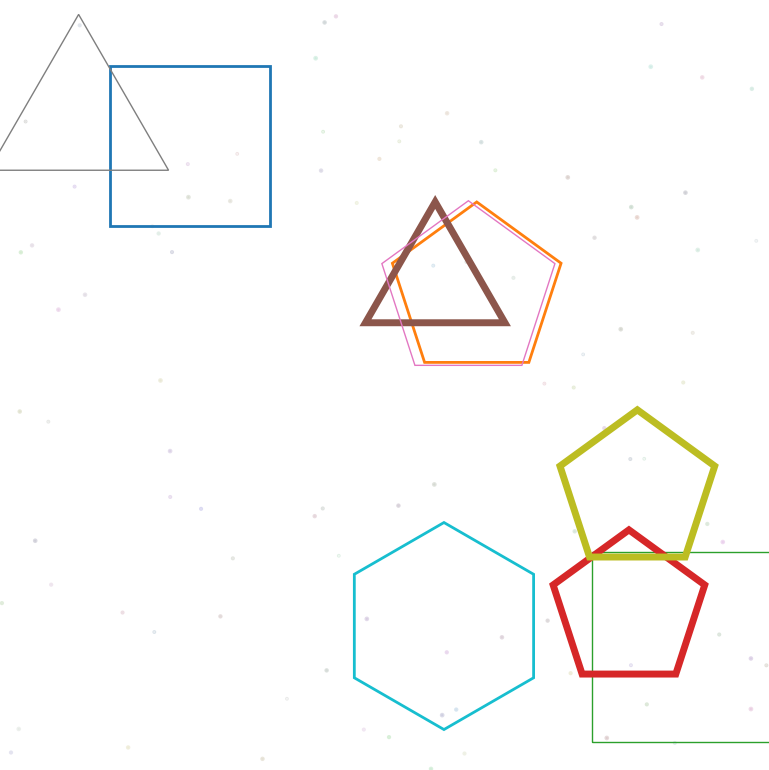[{"shape": "square", "thickness": 1, "radius": 0.52, "center": [0.246, 0.81]}, {"shape": "pentagon", "thickness": 1, "radius": 0.58, "center": [0.619, 0.623]}, {"shape": "square", "thickness": 0.5, "radius": 0.62, "center": [0.892, 0.16]}, {"shape": "pentagon", "thickness": 2.5, "radius": 0.52, "center": [0.817, 0.208]}, {"shape": "triangle", "thickness": 2.5, "radius": 0.52, "center": [0.565, 0.633]}, {"shape": "pentagon", "thickness": 0.5, "radius": 0.59, "center": [0.608, 0.621]}, {"shape": "triangle", "thickness": 0.5, "radius": 0.67, "center": [0.102, 0.846]}, {"shape": "pentagon", "thickness": 2.5, "radius": 0.53, "center": [0.828, 0.362]}, {"shape": "hexagon", "thickness": 1, "radius": 0.67, "center": [0.577, 0.187]}]